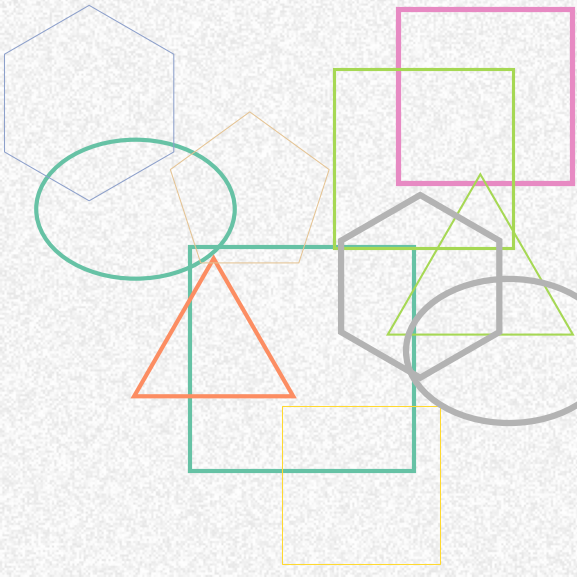[{"shape": "square", "thickness": 2, "radius": 0.97, "center": [0.523, 0.377]}, {"shape": "oval", "thickness": 2, "radius": 0.86, "center": [0.235, 0.637]}, {"shape": "triangle", "thickness": 2, "radius": 0.8, "center": [0.37, 0.392]}, {"shape": "hexagon", "thickness": 0.5, "radius": 0.85, "center": [0.154, 0.821]}, {"shape": "square", "thickness": 2.5, "radius": 0.75, "center": [0.839, 0.832]}, {"shape": "square", "thickness": 1.5, "radius": 0.78, "center": [0.733, 0.725]}, {"shape": "triangle", "thickness": 1, "radius": 0.93, "center": [0.832, 0.512]}, {"shape": "square", "thickness": 0.5, "radius": 0.68, "center": [0.625, 0.159]}, {"shape": "pentagon", "thickness": 0.5, "radius": 0.72, "center": [0.432, 0.661]}, {"shape": "hexagon", "thickness": 3, "radius": 0.79, "center": [0.728, 0.503]}, {"shape": "oval", "thickness": 3, "radius": 0.89, "center": [0.881, 0.391]}]